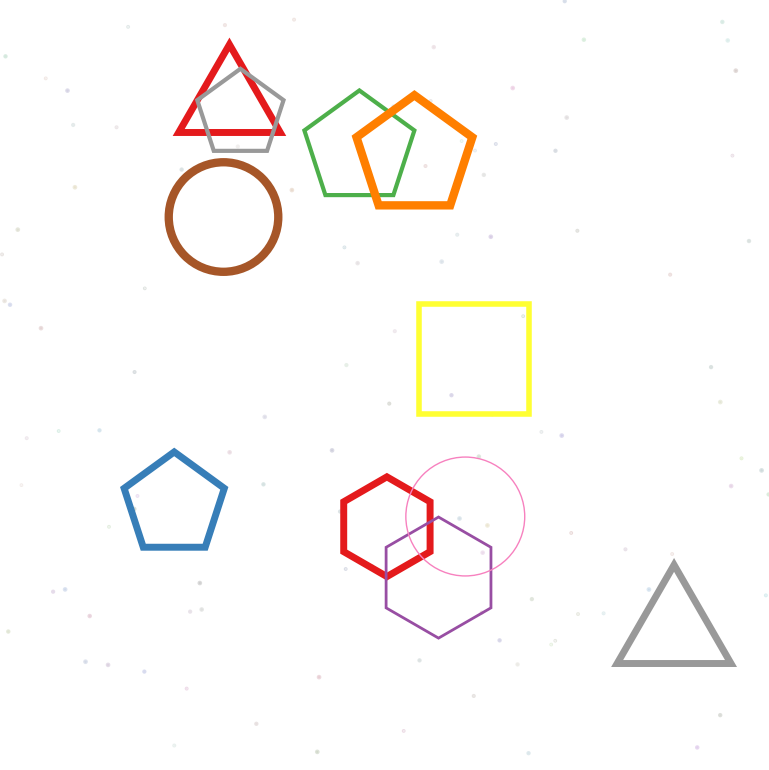[{"shape": "hexagon", "thickness": 2.5, "radius": 0.32, "center": [0.502, 0.316]}, {"shape": "triangle", "thickness": 2.5, "radius": 0.38, "center": [0.298, 0.866]}, {"shape": "pentagon", "thickness": 2.5, "radius": 0.34, "center": [0.226, 0.345]}, {"shape": "pentagon", "thickness": 1.5, "radius": 0.38, "center": [0.467, 0.807]}, {"shape": "hexagon", "thickness": 1, "radius": 0.39, "center": [0.57, 0.25]}, {"shape": "pentagon", "thickness": 3, "radius": 0.4, "center": [0.538, 0.797]}, {"shape": "square", "thickness": 2, "radius": 0.36, "center": [0.616, 0.534]}, {"shape": "circle", "thickness": 3, "radius": 0.36, "center": [0.29, 0.718]}, {"shape": "circle", "thickness": 0.5, "radius": 0.39, "center": [0.604, 0.329]}, {"shape": "pentagon", "thickness": 1.5, "radius": 0.29, "center": [0.312, 0.852]}, {"shape": "triangle", "thickness": 2.5, "radius": 0.43, "center": [0.875, 0.181]}]